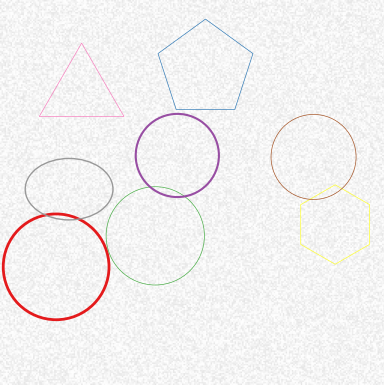[{"shape": "circle", "thickness": 2, "radius": 0.69, "center": [0.146, 0.307]}, {"shape": "pentagon", "thickness": 0.5, "radius": 0.65, "center": [0.534, 0.821]}, {"shape": "circle", "thickness": 0.5, "radius": 0.64, "center": [0.403, 0.387]}, {"shape": "circle", "thickness": 1.5, "radius": 0.54, "center": [0.461, 0.596]}, {"shape": "hexagon", "thickness": 0.5, "radius": 0.52, "center": [0.87, 0.417]}, {"shape": "circle", "thickness": 0.5, "radius": 0.55, "center": [0.814, 0.592]}, {"shape": "triangle", "thickness": 0.5, "radius": 0.64, "center": [0.212, 0.761]}, {"shape": "oval", "thickness": 1, "radius": 0.57, "center": [0.179, 0.509]}]